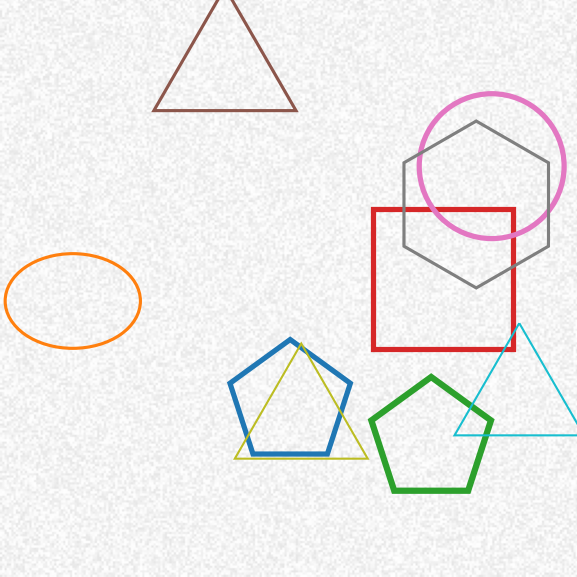[{"shape": "pentagon", "thickness": 2.5, "radius": 0.55, "center": [0.502, 0.302]}, {"shape": "oval", "thickness": 1.5, "radius": 0.59, "center": [0.126, 0.478]}, {"shape": "pentagon", "thickness": 3, "radius": 0.54, "center": [0.747, 0.237]}, {"shape": "square", "thickness": 2.5, "radius": 0.61, "center": [0.768, 0.516]}, {"shape": "triangle", "thickness": 1.5, "radius": 0.71, "center": [0.389, 0.879]}, {"shape": "circle", "thickness": 2.5, "radius": 0.63, "center": [0.851, 0.711]}, {"shape": "hexagon", "thickness": 1.5, "radius": 0.72, "center": [0.825, 0.645]}, {"shape": "triangle", "thickness": 1, "radius": 0.66, "center": [0.522, 0.271]}, {"shape": "triangle", "thickness": 1, "radius": 0.65, "center": [0.899, 0.31]}]